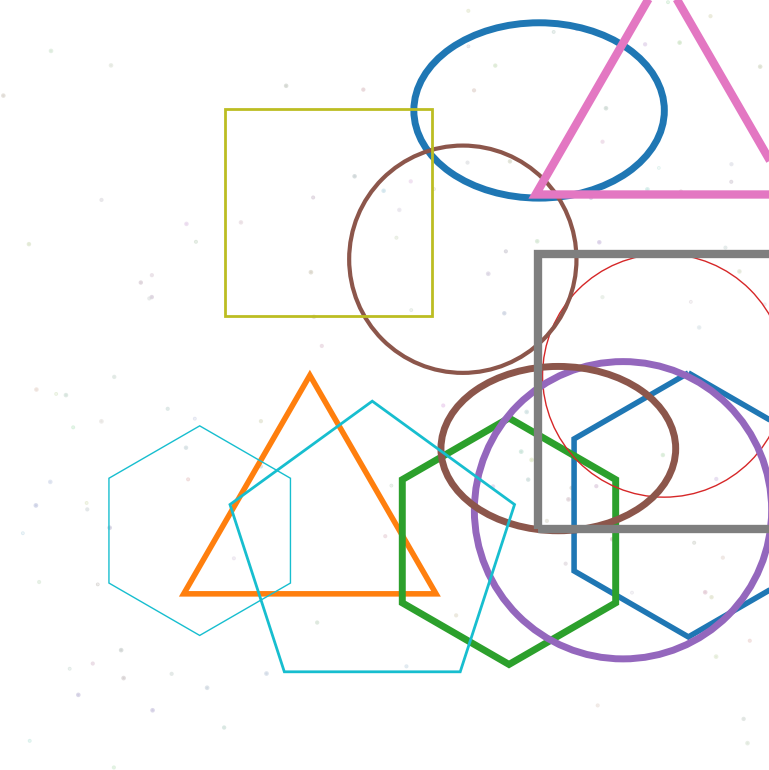[{"shape": "oval", "thickness": 2.5, "radius": 0.81, "center": [0.7, 0.857]}, {"shape": "hexagon", "thickness": 2, "radius": 0.86, "center": [0.894, 0.344]}, {"shape": "triangle", "thickness": 2, "radius": 0.95, "center": [0.402, 0.323]}, {"shape": "hexagon", "thickness": 2.5, "radius": 0.8, "center": [0.661, 0.297]}, {"shape": "circle", "thickness": 0.5, "radius": 0.79, "center": [0.862, 0.512]}, {"shape": "circle", "thickness": 2.5, "radius": 0.97, "center": [0.809, 0.337]}, {"shape": "circle", "thickness": 1.5, "radius": 0.74, "center": [0.601, 0.663]}, {"shape": "oval", "thickness": 2.5, "radius": 0.76, "center": [0.725, 0.417]}, {"shape": "triangle", "thickness": 3, "radius": 0.95, "center": [0.861, 0.843]}, {"shape": "square", "thickness": 3, "radius": 0.89, "center": [0.878, 0.492]}, {"shape": "square", "thickness": 1, "radius": 0.67, "center": [0.427, 0.724]}, {"shape": "pentagon", "thickness": 1, "radius": 0.97, "center": [0.483, 0.285]}, {"shape": "hexagon", "thickness": 0.5, "radius": 0.68, "center": [0.259, 0.311]}]